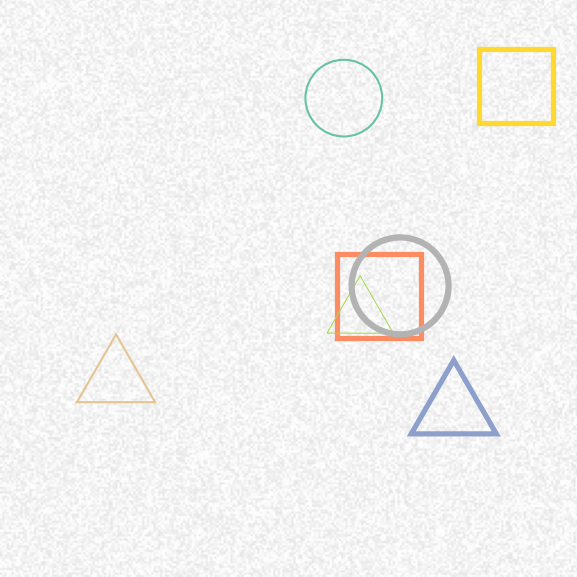[{"shape": "circle", "thickness": 1, "radius": 0.33, "center": [0.595, 0.829]}, {"shape": "square", "thickness": 2.5, "radius": 0.36, "center": [0.656, 0.487]}, {"shape": "triangle", "thickness": 2.5, "radius": 0.43, "center": [0.786, 0.29]}, {"shape": "triangle", "thickness": 0.5, "radius": 0.33, "center": [0.624, 0.455]}, {"shape": "square", "thickness": 2.5, "radius": 0.32, "center": [0.894, 0.851]}, {"shape": "triangle", "thickness": 1, "radius": 0.39, "center": [0.201, 0.342]}, {"shape": "circle", "thickness": 3, "radius": 0.42, "center": [0.693, 0.504]}]